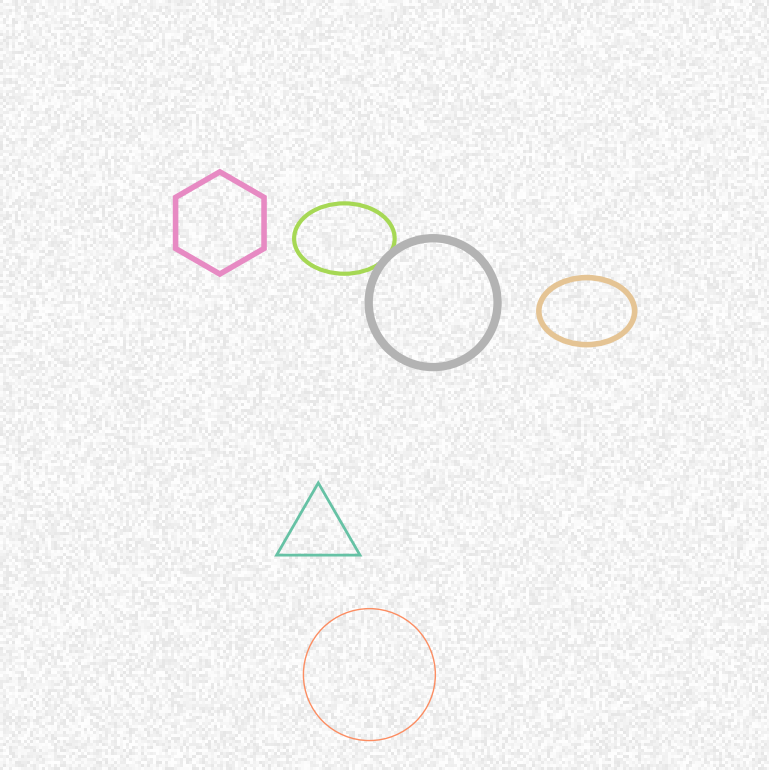[{"shape": "triangle", "thickness": 1, "radius": 0.31, "center": [0.413, 0.31]}, {"shape": "circle", "thickness": 0.5, "radius": 0.43, "center": [0.48, 0.124]}, {"shape": "hexagon", "thickness": 2, "radius": 0.33, "center": [0.285, 0.71]}, {"shape": "oval", "thickness": 1.5, "radius": 0.33, "center": [0.447, 0.69]}, {"shape": "oval", "thickness": 2, "radius": 0.31, "center": [0.762, 0.596]}, {"shape": "circle", "thickness": 3, "radius": 0.42, "center": [0.563, 0.607]}]